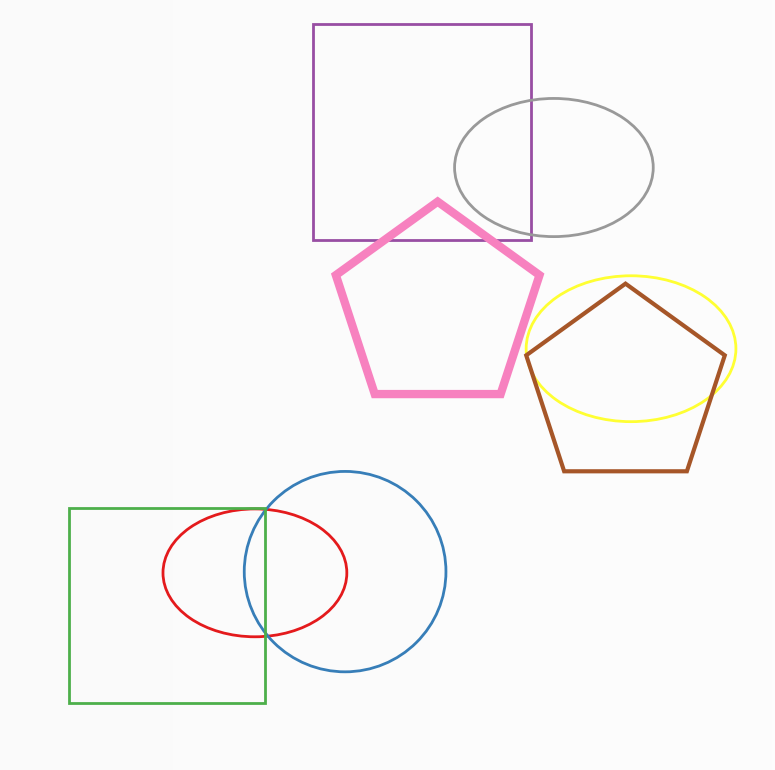[{"shape": "oval", "thickness": 1, "radius": 0.59, "center": [0.329, 0.256]}, {"shape": "circle", "thickness": 1, "radius": 0.65, "center": [0.445, 0.258]}, {"shape": "square", "thickness": 1, "radius": 0.63, "center": [0.216, 0.214]}, {"shape": "square", "thickness": 1, "radius": 0.7, "center": [0.544, 0.829]}, {"shape": "oval", "thickness": 1, "radius": 0.68, "center": [0.814, 0.547]}, {"shape": "pentagon", "thickness": 1.5, "radius": 0.67, "center": [0.807, 0.497]}, {"shape": "pentagon", "thickness": 3, "radius": 0.69, "center": [0.565, 0.6]}, {"shape": "oval", "thickness": 1, "radius": 0.64, "center": [0.715, 0.782]}]